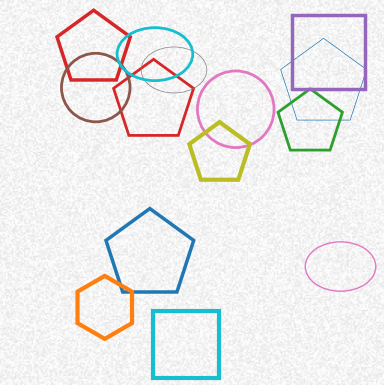[{"shape": "pentagon", "thickness": 0.5, "radius": 0.59, "center": [0.841, 0.783]}, {"shape": "pentagon", "thickness": 2.5, "radius": 0.6, "center": [0.389, 0.338]}, {"shape": "hexagon", "thickness": 3, "radius": 0.41, "center": [0.272, 0.202]}, {"shape": "pentagon", "thickness": 2, "radius": 0.44, "center": [0.806, 0.681]}, {"shape": "pentagon", "thickness": 2, "radius": 0.55, "center": [0.399, 0.737]}, {"shape": "pentagon", "thickness": 2.5, "radius": 0.5, "center": [0.243, 0.873]}, {"shape": "square", "thickness": 2.5, "radius": 0.48, "center": [0.854, 0.865]}, {"shape": "circle", "thickness": 2, "radius": 0.44, "center": [0.249, 0.773]}, {"shape": "circle", "thickness": 2, "radius": 0.5, "center": [0.612, 0.716]}, {"shape": "oval", "thickness": 1, "radius": 0.46, "center": [0.885, 0.308]}, {"shape": "oval", "thickness": 0.5, "radius": 0.43, "center": [0.452, 0.818]}, {"shape": "pentagon", "thickness": 3, "radius": 0.41, "center": [0.57, 0.6]}, {"shape": "oval", "thickness": 2, "radius": 0.49, "center": [0.402, 0.859]}, {"shape": "square", "thickness": 3, "radius": 0.43, "center": [0.484, 0.106]}]